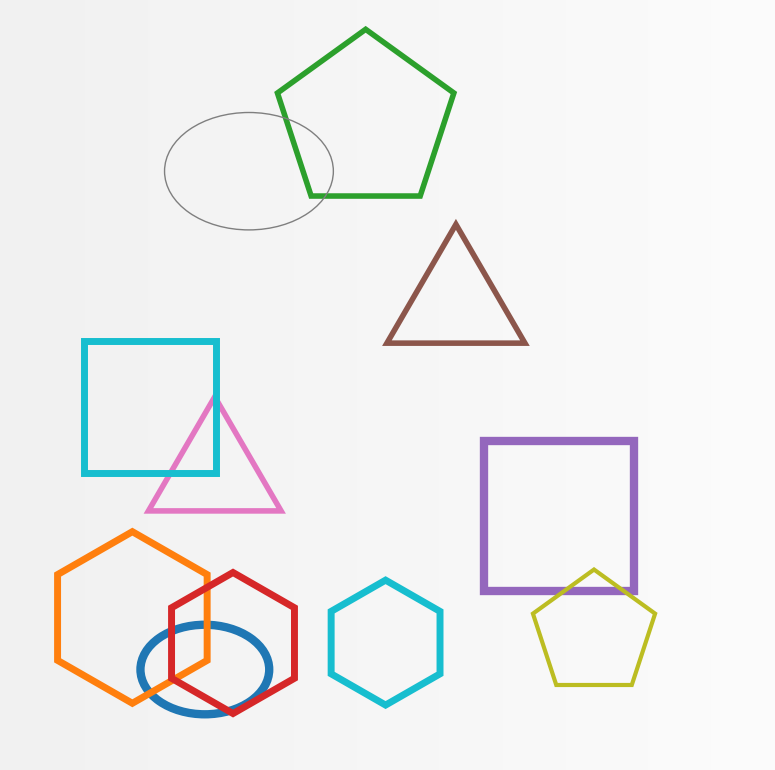[{"shape": "oval", "thickness": 3, "radius": 0.42, "center": [0.264, 0.13]}, {"shape": "hexagon", "thickness": 2.5, "radius": 0.56, "center": [0.171, 0.198]}, {"shape": "pentagon", "thickness": 2, "radius": 0.6, "center": [0.472, 0.842]}, {"shape": "hexagon", "thickness": 2.5, "radius": 0.46, "center": [0.301, 0.165]}, {"shape": "square", "thickness": 3, "radius": 0.49, "center": [0.721, 0.33]}, {"shape": "triangle", "thickness": 2, "radius": 0.51, "center": [0.588, 0.606]}, {"shape": "triangle", "thickness": 2, "radius": 0.49, "center": [0.277, 0.386]}, {"shape": "oval", "thickness": 0.5, "radius": 0.54, "center": [0.321, 0.778]}, {"shape": "pentagon", "thickness": 1.5, "radius": 0.41, "center": [0.766, 0.177]}, {"shape": "hexagon", "thickness": 2.5, "radius": 0.41, "center": [0.498, 0.165]}, {"shape": "square", "thickness": 2.5, "radius": 0.43, "center": [0.194, 0.472]}]